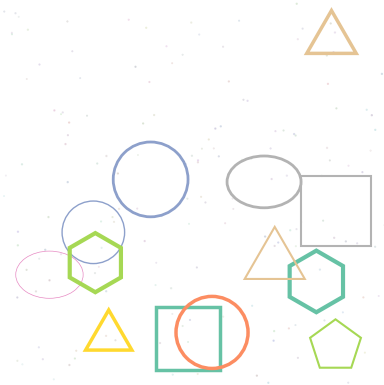[{"shape": "square", "thickness": 2.5, "radius": 0.41, "center": [0.488, 0.121]}, {"shape": "hexagon", "thickness": 3, "radius": 0.4, "center": [0.822, 0.269]}, {"shape": "circle", "thickness": 2.5, "radius": 0.47, "center": [0.551, 0.137]}, {"shape": "circle", "thickness": 2, "radius": 0.49, "center": [0.391, 0.534]}, {"shape": "circle", "thickness": 1, "radius": 0.41, "center": [0.242, 0.397]}, {"shape": "oval", "thickness": 0.5, "radius": 0.44, "center": [0.128, 0.286]}, {"shape": "pentagon", "thickness": 1.5, "radius": 0.35, "center": [0.871, 0.101]}, {"shape": "hexagon", "thickness": 3, "radius": 0.38, "center": [0.248, 0.318]}, {"shape": "triangle", "thickness": 2.5, "radius": 0.35, "center": [0.282, 0.125]}, {"shape": "triangle", "thickness": 1.5, "radius": 0.45, "center": [0.714, 0.321]}, {"shape": "triangle", "thickness": 2.5, "radius": 0.37, "center": [0.861, 0.898]}, {"shape": "oval", "thickness": 2, "radius": 0.48, "center": [0.686, 0.528]}, {"shape": "square", "thickness": 1.5, "radius": 0.45, "center": [0.873, 0.453]}]